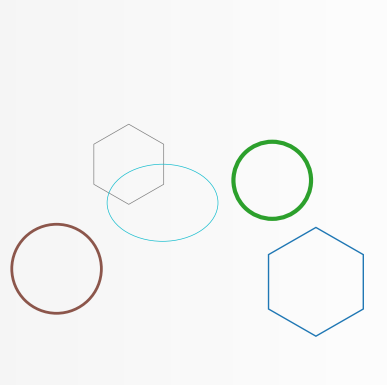[{"shape": "hexagon", "thickness": 1, "radius": 0.71, "center": [0.815, 0.268]}, {"shape": "circle", "thickness": 3, "radius": 0.5, "center": [0.703, 0.532]}, {"shape": "circle", "thickness": 2, "radius": 0.58, "center": [0.146, 0.302]}, {"shape": "hexagon", "thickness": 0.5, "radius": 0.52, "center": [0.332, 0.573]}, {"shape": "oval", "thickness": 0.5, "radius": 0.72, "center": [0.419, 0.473]}]